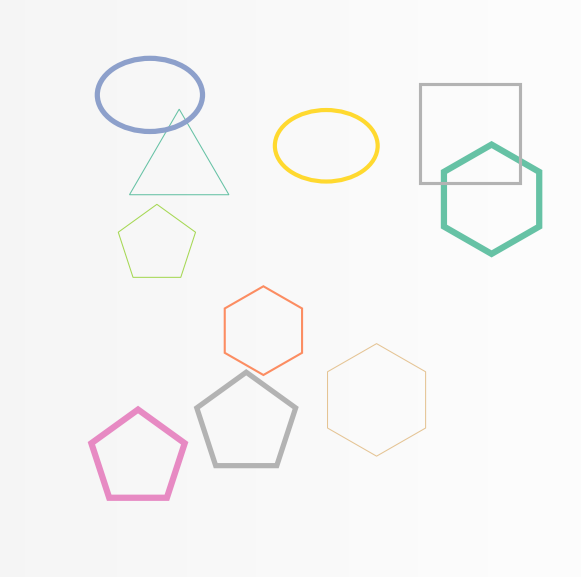[{"shape": "hexagon", "thickness": 3, "radius": 0.47, "center": [0.846, 0.654]}, {"shape": "triangle", "thickness": 0.5, "radius": 0.49, "center": [0.308, 0.711]}, {"shape": "hexagon", "thickness": 1, "radius": 0.38, "center": [0.453, 0.427]}, {"shape": "oval", "thickness": 2.5, "radius": 0.45, "center": [0.258, 0.835]}, {"shape": "pentagon", "thickness": 3, "radius": 0.42, "center": [0.237, 0.206]}, {"shape": "pentagon", "thickness": 0.5, "radius": 0.35, "center": [0.27, 0.575]}, {"shape": "oval", "thickness": 2, "radius": 0.44, "center": [0.561, 0.747]}, {"shape": "hexagon", "thickness": 0.5, "radius": 0.49, "center": [0.648, 0.307]}, {"shape": "pentagon", "thickness": 2.5, "radius": 0.45, "center": [0.424, 0.265]}, {"shape": "square", "thickness": 1.5, "radius": 0.43, "center": [0.808, 0.768]}]